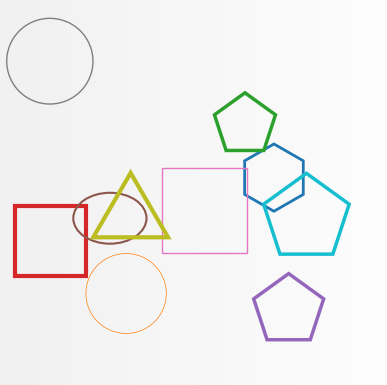[{"shape": "hexagon", "thickness": 2, "radius": 0.44, "center": [0.707, 0.539]}, {"shape": "circle", "thickness": 0.5, "radius": 0.52, "center": [0.325, 0.238]}, {"shape": "pentagon", "thickness": 2.5, "radius": 0.41, "center": [0.632, 0.676]}, {"shape": "square", "thickness": 3, "radius": 0.45, "center": [0.13, 0.374]}, {"shape": "pentagon", "thickness": 2.5, "radius": 0.47, "center": [0.745, 0.194]}, {"shape": "oval", "thickness": 1.5, "radius": 0.47, "center": [0.284, 0.433]}, {"shape": "square", "thickness": 1, "radius": 0.55, "center": [0.527, 0.454]}, {"shape": "circle", "thickness": 1, "radius": 0.56, "center": [0.129, 0.841]}, {"shape": "triangle", "thickness": 3, "radius": 0.56, "center": [0.337, 0.439]}, {"shape": "pentagon", "thickness": 2.5, "radius": 0.58, "center": [0.791, 0.434]}]